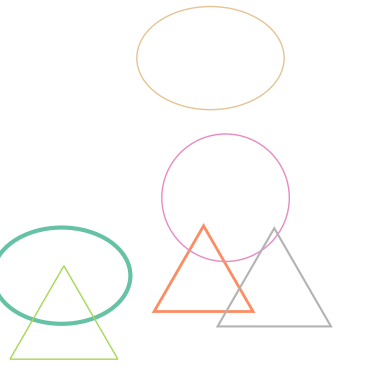[{"shape": "oval", "thickness": 3, "radius": 0.89, "center": [0.16, 0.284]}, {"shape": "triangle", "thickness": 2, "radius": 0.74, "center": [0.529, 0.265]}, {"shape": "circle", "thickness": 1, "radius": 0.83, "center": [0.586, 0.486]}, {"shape": "triangle", "thickness": 1, "radius": 0.81, "center": [0.166, 0.148]}, {"shape": "oval", "thickness": 1, "radius": 0.96, "center": [0.547, 0.849]}, {"shape": "triangle", "thickness": 1.5, "radius": 0.85, "center": [0.712, 0.237]}]